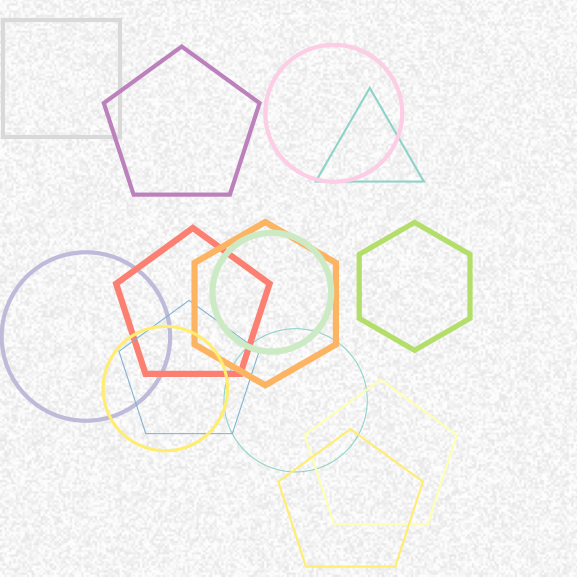[{"shape": "circle", "thickness": 0.5, "radius": 0.62, "center": [0.512, 0.306]}, {"shape": "triangle", "thickness": 1, "radius": 0.54, "center": [0.64, 0.739]}, {"shape": "pentagon", "thickness": 1, "radius": 0.69, "center": [0.659, 0.203]}, {"shape": "circle", "thickness": 2, "radius": 0.73, "center": [0.149, 0.416]}, {"shape": "pentagon", "thickness": 3, "radius": 0.7, "center": [0.334, 0.465]}, {"shape": "pentagon", "thickness": 0.5, "radius": 0.64, "center": [0.327, 0.351]}, {"shape": "hexagon", "thickness": 3, "radius": 0.71, "center": [0.459, 0.473]}, {"shape": "hexagon", "thickness": 2.5, "radius": 0.55, "center": [0.718, 0.503]}, {"shape": "circle", "thickness": 2, "radius": 0.59, "center": [0.578, 0.803]}, {"shape": "square", "thickness": 2, "radius": 0.51, "center": [0.106, 0.863]}, {"shape": "pentagon", "thickness": 2, "radius": 0.71, "center": [0.315, 0.777]}, {"shape": "circle", "thickness": 3, "radius": 0.51, "center": [0.471, 0.493]}, {"shape": "circle", "thickness": 1.5, "radius": 0.54, "center": [0.286, 0.326]}, {"shape": "pentagon", "thickness": 1, "radius": 0.66, "center": [0.607, 0.124]}]